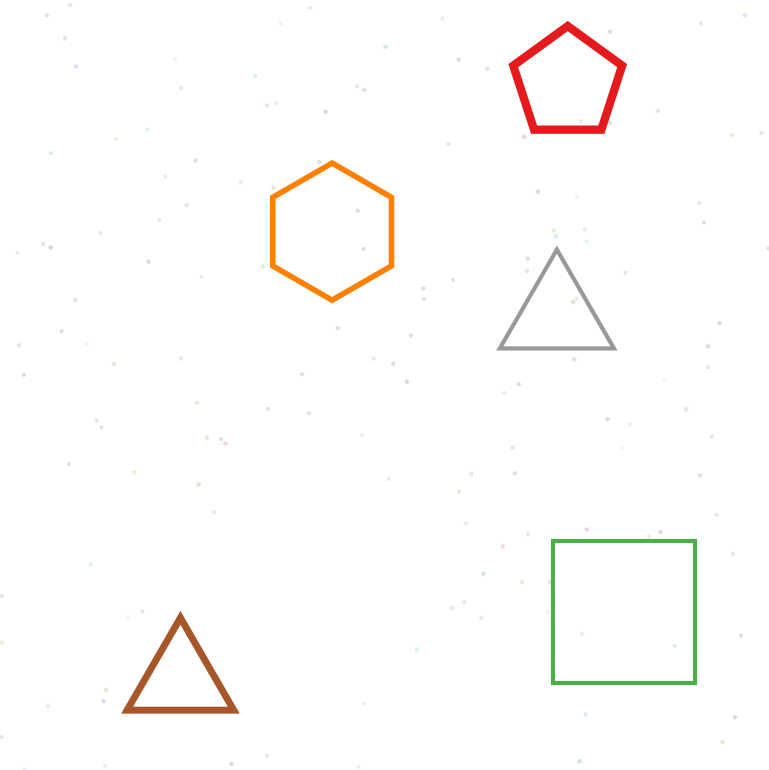[{"shape": "pentagon", "thickness": 3, "radius": 0.37, "center": [0.737, 0.892]}, {"shape": "square", "thickness": 1.5, "radius": 0.46, "center": [0.81, 0.205]}, {"shape": "hexagon", "thickness": 2, "radius": 0.45, "center": [0.431, 0.699]}, {"shape": "triangle", "thickness": 2.5, "radius": 0.4, "center": [0.234, 0.118]}, {"shape": "triangle", "thickness": 1.5, "radius": 0.43, "center": [0.723, 0.59]}]